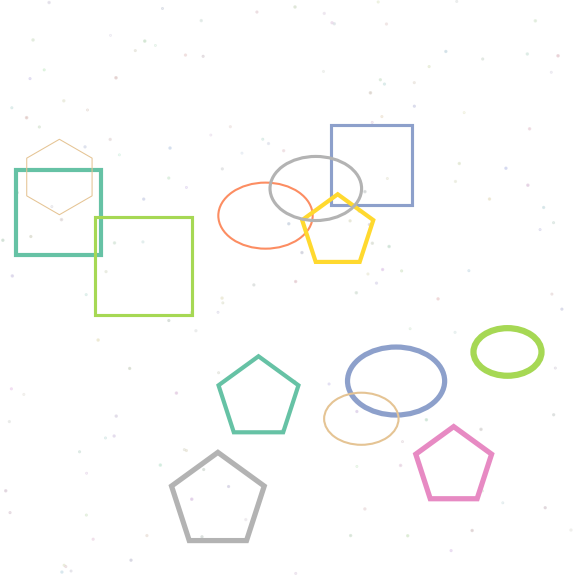[{"shape": "square", "thickness": 2, "radius": 0.37, "center": [0.101, 0.631]}, {"shape": "pentagon", "thickness": 2, "radius": 0.36, "center": [0.448, 0.309]}, {"shape": "oval", "thickness": 1, "radius": 0.41, "center": [0.46, 0.626]}, {"shape": "oval", "thickness": 2.5, "radius": 0.42, "center": [0.686, 0.339]}, {"shape": "square", "thickness": 1.5, "radius": 0.35, "center": [0.643, 0.714]}, {"shape": "pentagon", "thickness": 2.5, "radius": 0.35, "center": [0.786, 0.191]}, {"shape": "oval", "thickness": 3, "radius": 0.29, "center": [0.879, 0.39]}, {"shape": "square", "thickness": 1.5, "radius": 0.42, "center": [0.249, 0.538]}, {"shape": "pentagon", "thickness": 2, "radius": 0.32, "center": [0.585, 0.598]}, {"shape": "oval", "thickness": 1, "radius": 0.32, "center": [0.626, 0.274]}, {"shape": "hexagon", "thickness": 0.5, "radius": 0.33, "center": [0.103, 0.693]}, {"shape": "oval", "thickness": 1.5, "radius": 0.4, "center": [0.547, 0.673]}, {"shape": "pentagon", "thickness": 2.5, "radius": 0.42, "center": [0.377, 0.131]}]